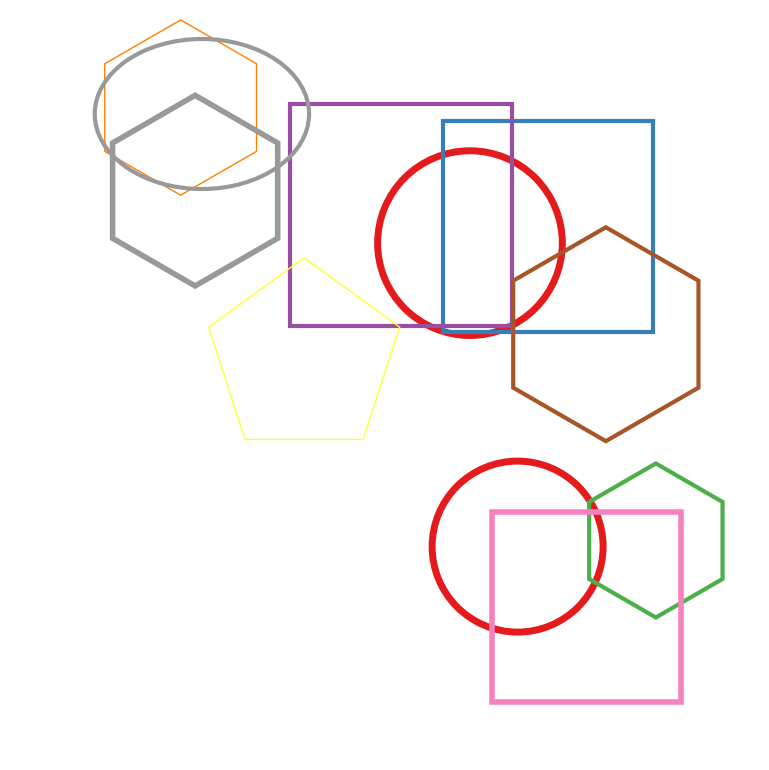[{"shape": "circle", "thickness": 2.5, "radius": 0.6, "center": [0.61, 0.684]}, {"shape": "circle", "thickness": 2.5, "radius": 0.56, "center": [0.672, 0.29]}, {"shape": "square", "thickness": 1.5, "radius": 0.68, "center": [0.712, 0.706]}, {"shape": "hexagon", "thickness": 1.5, "radius": 0.5, "center": [0.852, 0.298]}, {"shape": "square", "thickness": 1.5, "radius": 0.72, "center": [0.521, 0.721]}, {"shape": "hexagon", "thickness": 0.5, "radius": 0.57, "center": [0.235, 0.86]}, {"shape": "pentagon", "thickness": 0.5, "radius": 0.65, "center": [0.395, 0.535]}, {"shape": "hexagon", "thickness": 1.5, "radius": 0.69, "center": [0.787, 0.566]}, {"shape": "square", "thickness": 2, "radius": 0.61, "center": [0.762, 0.212]}, {"shape": "oval", "thickness": 1.5, "radius": 0.7, "center": [0.262, 0.852]}, {"shape": "hexagon", "thickness": 2, "radius": 0.62, "center": [0.253, 0.752]}]